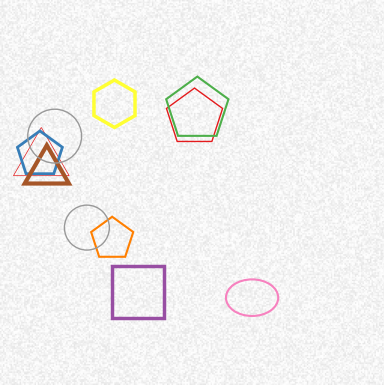[{"shape": "triangle", "thickness": 0.5, "radius": 0.42, "center": [0.107, 0.585]}, {"shape": "pentagon", "thickness": 1, "radius": 0.38, "center": [0.505, 0.695]}, {"shape": "pentagon", "thickness": 2, "radius": 0.31, "center": [0.104, 0.598]}, {"shape": "pentagon", "thickness": 1.5, "radius": 0.43, "center": [0.513, 0.716]}, {"shape": "square", "thickness": 2.5, "radius": 0.34, "center": [0.359, 0.241]}, {"shape": "pentagon", "thickness": 1.5, "radius": 0.29, "center": [0.291, 0.38]}, {"shape": "hexagon", "thickness": 2.5, "radius": 0.31, "center": [0.297, 0.731]}, {"shape": "triangle", "thickness": 3, "radius": 0.33, "center": [0.122, 0.556]}, {"shape": "oval", "thickness": 1.5, "radius": 0.34, "center": [0.655, 0.227]}, {"shape": "circle", "thickness": 1, "radius": 0.35, "center": [0.142, 0.646]}, {"shape": "circle", "thickness": 1, "radius": 0.29, "center": [0.226, 0.409]}]